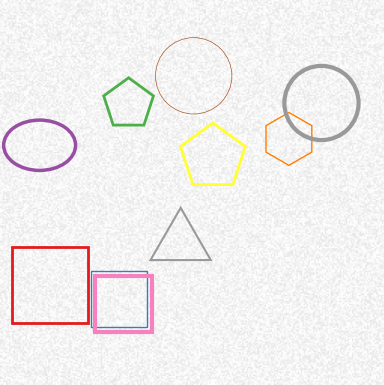[{"shape": "square", "thickness": 2, "radius": 0.49, "center": [0.131, 0.259]}, {"shape": "square", "thickness": 1, "radius": 0.37, "center": [0.31, 0.223]}, {"shape": "pentagon", "thickness": 2, "radius": 0.34, "center": [0.334, 0.73]}, {"shape": "oval", "thickness": 2.5, "radius": 0.47, "center": [0.103, 0.623]}, {"shape": "hexagon", "thickness": 1, "radius": 0.34, "center": [0.75, 0.639]}, {"shape": "pentagon", "thickness": 2, "radius": 0.44, "center": [0.553, 0.592]}, {"shape": "circle", "thickness": 0.5, "radius": 0.5, "center": [0.503, 0.803]}, {"shape": "square", "thickness": 3, "radius": 0.37, "center": [0.322, 0.21]}, {"shape": "circle", "thickness": 3, "radius": 0.48, "center": [0.835, 0.733]}, {"shape": "triangle", "thickness": 1.5, "radius": 0.45, "center": [0.469, 0.37]}]